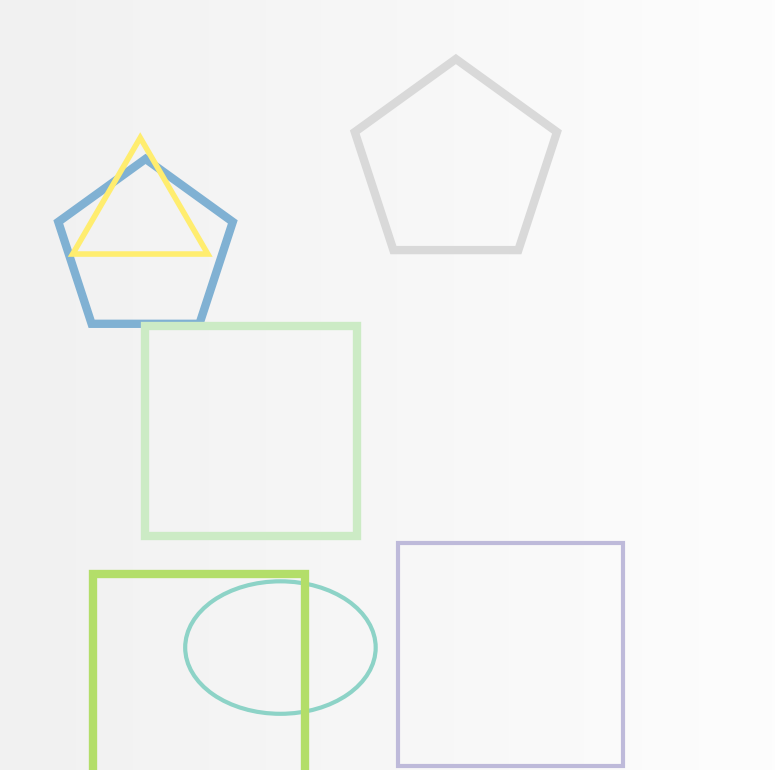[{"shape": "oval", "thickness": 1.5, "radius": 0.61, "center": [0.362, 0.159]}, {"shape": "square", "thickness": 1.5, "radius": 0.72, "center": [0.659, 0.15]}, {"shape": "pentagon", "thickness": 3, "radius": 0.59, "center": [0.188, 0.675]}, {"shape": "square", "thickness": 3, "radius": 0.68, "center": [0.257, 0.118]}, {"shape": "pentagon", "thickness": 3, "radius": 0.69, "center": [0.588, 0.786]}, {"shape": "square", "thickness": 3, "radius": 0.68, "center": [0.323, 0.44]}, {"shape": "triangle", "thickness": 2, "radius": 0.5, "center": [0.181, 0.72]}]